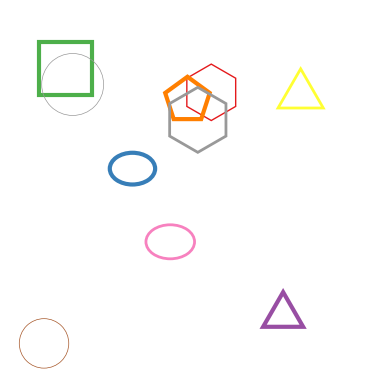[{"shape": "hexagon", "thickness": 1, "radius": 0.37, "center": [0.549, 0.76]}, {"shape": "oval", "thickness": 3, "radius": 0.29, "center": [0.344, 0.562]}, {"shape": "square", "thickness": 3, "radius": 0.35, "center": [0.169, 0.822]}, {"shape": "triangle", "thickness": 3, "radius": 0.3, "center": [0.735, 0.181]}, {"shape": "pentagon", "thickness": 3, "radius": 0.3, "center": [0.487, 0.74]}, {"shape": "triangle", "thickness": 2, "radius": 0.34, "center": [0.781, 0.753]}, {"shape": "circle", "thickness": 0.5, "radius": 0.32, "center": [0.114, 0.108]}, {"shape": "oval", "thickness": 2, "radius": 0.32, "center": [0.442, 0.372]}, {"shape": "circle", "thickness": 0.5, "radius": 0.4, "center": [0.189, 0.781]}, {"shape": "hexagon", "thickness": 2, "radius": 0.42, "center": [0.514, 0.689]}]